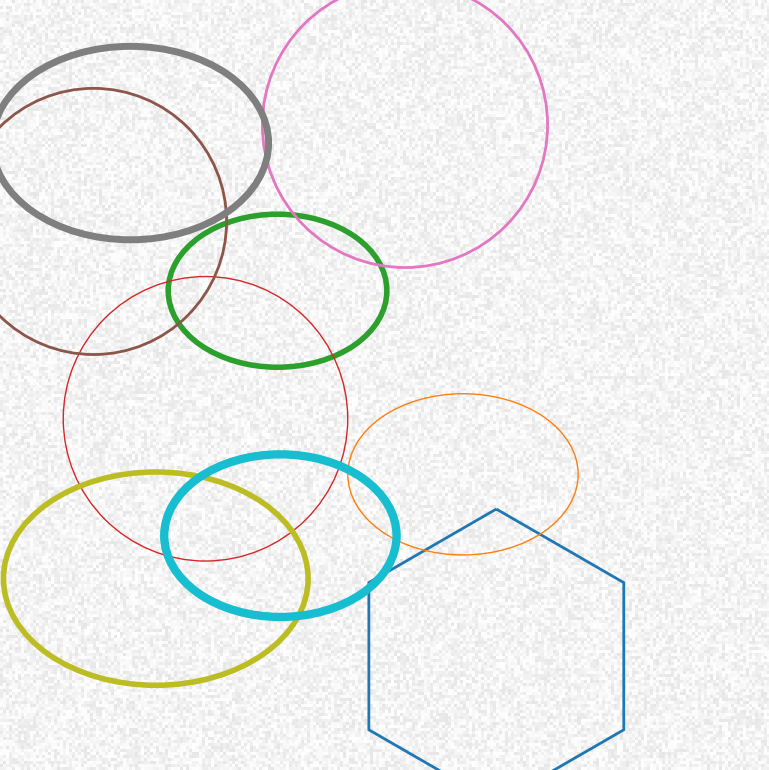[{"shape": "hexagon", "thickness": 1, "radius": 0.96, "center": [0.645, 0.148]}, {"shape": "oval", "thickness": 0.5, "radius": 0.75, "center": [0.601, 0.384]}, {"shape": "oval", "thickness": 2, "radius": 0.71, "center": [0.36, 0.622]}, {"shape": "circle", "thickness": 0.5, "radius": 0.92, "center": [0.267, 0.456]}, {"shape": "circle", "thickness": 1, "radius": 0.86, "center": [0.121, 0.712]}, {"shape": "circle", "thickness": 1, "radius": 0.93, "center": [0.526, 0.838]}, {"shape": "oval", "thickness": 2.5, "radius": 0.9, "center": [0.169, 0.814]}, {"shape": "oval", "thickness": 2, "radius": 0.99, "center": [0.202, 0.249]}, {"shape": "oval", "thickness": 3, "radius": 0.75, "center": [0.364, 0.304]}]